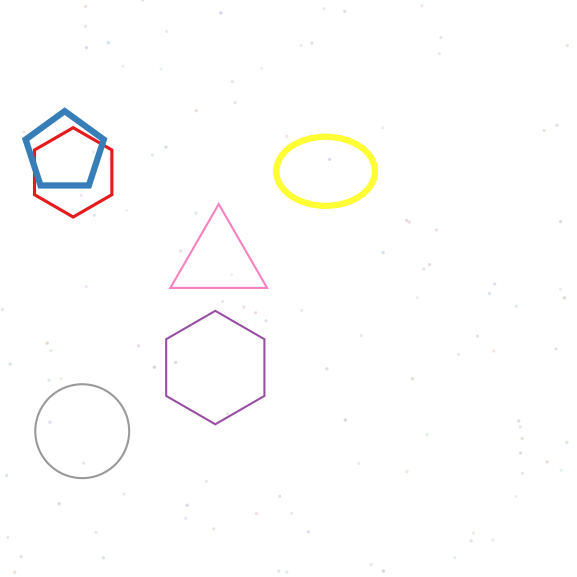[{"shape": "hexagon", "thickness": 1.5, "radius": 0.39, "center": [0.127, 0.701]}, {"shape": "pentagon", "thickness": 3, "radius": 0.36, "center": [0.112, 0.736]}, {"shape": "hexagon", "thickness": 1, "radius": 0.49, "center": [0.373, 0.363]}, {"shape": "oval", "thickness": 3, "radius": 0.43, "center": [0.564, 0.703]}, {"shape": "triangle", "thickness": 1, "radius": 0.48, "center": [0.379, 0.549]}, {"shape": "circle", "thickness": 1, "radius": 0.41, "center": [0.142, 0.252]}]